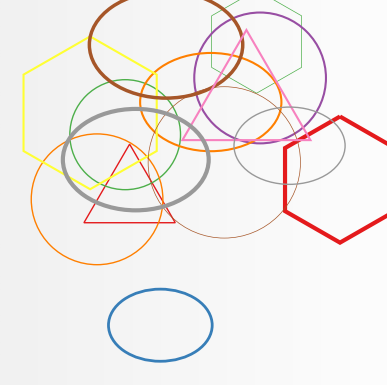[{"shape": "hexagon", "thickness": 3, "radius": 0.82, "center": [0.877, 0.534]}, {"shape": "triangle", "thickness": 1, "radius": 0.68, "center": [0.334, 0.49]}, {"shape": "oval", "thickness": 2, "radius": 0.67, "center": [0.414, 0.155]}, {"shape": "circle", "thickness": 1, "radius": 0.71, "center": [0.323, 0.65]}, {"shape": "hexagon", "thickness": 0.5, "radius": 0.67, "center": [0.662, 0.892]}, {"shape": "circle", "thickness": 1.5, "radius": 0.85, "center": [0.671, 0.798]}, {"shape": "oval", "thickness": 1.5, "radius": 0.91, "center": [0.544, 0.735]}, {"shape": "circle", "thickness": 1, "radius": 0.85, "center": [0.25, 0.482]}, {"shape": "hexagon", "thickness": 1.5, "radius": 0.99, "center": [0.233, 0.707]}, {"shape": "oval", "thickness": 2.5, "radius": 0.99, "center": [0.429, 0.884]}, {"shape": "circle", "thickness": 0.5, "radius": 0.98, "center": [0.579, 0.578]}, {"shape": "triangle", "thickness": 1.5, "radius": 0.95, "center": [0.636, 0.731]}, {"shape": "oval", "thickness": 3, "radius": 0.94, "center": [0.35, 0.585]}, {"shape": "oval", "thickness": 1, "radius": 0.72, "center": [0.747, 0.622]}]